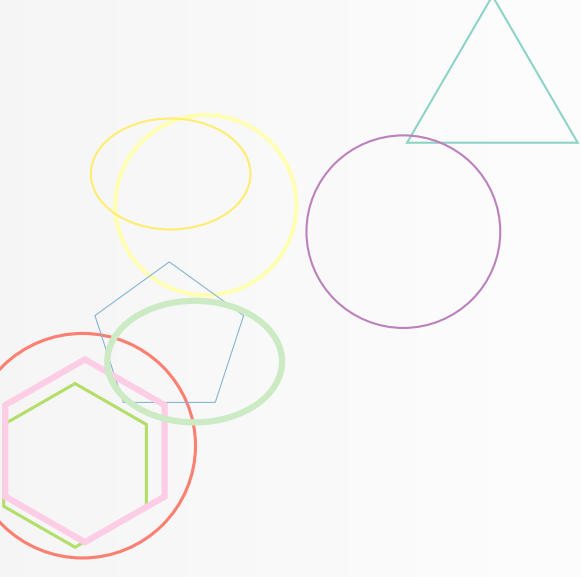[{"shape": "triangle", "thickness": 1, "radius": 0.85, "center": [0.847, 0.837]}, {"shape": "circle", "thickness": 2, "radius": 0.78, "center": [0.354, 0.644]}, {"shape": "circle", "thickness": 1.5, "radius": 0.97, "center": [0.142, 0.227]}, {"shape": "pentagon", "thickness": 0.5, "radius": 0.67, "center": [0.291, 0.411]}, {"shape": "hexagon", "thickness": 1.5, "radius": 0.71, "center": [0.129, 0.193]}, {"shape": "hexagon", "thickness": 3, "radius": 0.79, "center": [0.146, 0.219]}, {"shape": "circle", "thickness": 1, "radius": 0.83, "center": [0.694, 0.598]}, {"shape": "oval", "thickness": 3, "radius": 0.75, "center": [0.335, 0.373]}, {"shape": "oval", "thickness": 1, "radius": 0.69, "center": [0.294, 0.698]}]